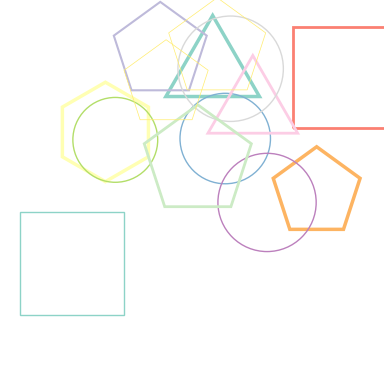[{"shape": "triangle", "thickness": 2.5, "radius": 0.7, "center": [0.552, 0.819]}, {"shape": "square", "thickness": 1, "radius": 0.67, "center": [0.187, 0.317]}, {"shape": "hexagon", "thickness": 2.5, "radius": 0.65, "center": [0.274, 0.657]}, {"shape": "pentagon", "thickness": 1.5, "radius": 0.63, "center": [0.416, 0.868]}, {"shape": "square", "thickness": 2, "radius": 0.66, "center": [0.893, 0.798]}, {"shape": "circle", "thickness": 1, "radius": 0.59, "center": [0.585, 0.64]}, {"shape": "pentagon", "thickness": 2.5, "radius": 0.59, "center": [0.822, 0.5]}, {"shape": "circle", "thickness": 1, "radius": 0.55, "center": [0.299, 0.637]}, {"shape": "triangle", "thickness": 2, "radius": 0.67, "center": [0.657, 0.721]}, {"shape": "circle", "thickness": 1, "radius": 0.68, "center": [0.599, 0.821]}, {"shape": "circle", "thickness": 1, "radius": 0.64, "center": [0.694, 0.474]}, {"shape": "pentagon", "thickness": 2, "radius": 0.73, "center": [0.514, 0.581]}, {"shape": "pentagon", "thickness": 0.5, "radius": 0.66, "center": [0.564, 0.874]}, {"shape": "pentagon", "thickness": 0.5, "radius": 0.57, "center": [0.431, 0.782]}]